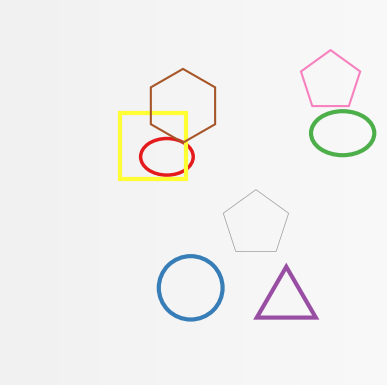[{"shape": "oval", "thickness": 2.5, "radius": 0.34, "center": [0.431, 0.593]}, {"shape": "circle", "thickness": 3, "radius": 0.41, "center": [0.492, 0.252]}, {"shape": "oval", "thickness": 3, "radius": 0.41, "center": [0.884, 0.654]}, {"shape": "triangle", "thickness": 3, "radius": 0.44, "center": [0.739, 0.219]}, {"shape": "square", "thickness": 3, "radius": 0.43, "center": [0.395, 0.62]}, {"shape": "hexagon", "thickness": 1.5, "radius": 0.48, "center": [0.472, 0.725]}, {"shape": "pentagon", "thickness": 1.5, "radius": 0.4, "center": [0.853, 0.789]}, {"shape": "pentagon", "thickness": 0.5, "radius": 0.44, "center": [0.66, 0.419]}]